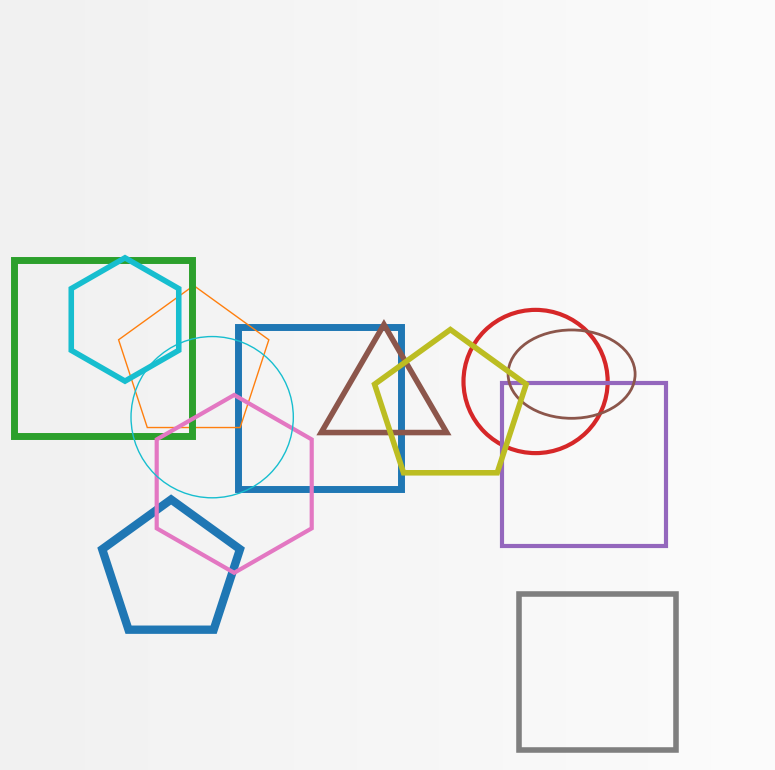[{"shape": "square", "thickness": 2.5, "radius": 0.53, "center": [0.412, 0.471]}, {"shape": "pentagon", "thickness": 3, "radius": 0.47, "center": [0.221, 0.258]}, {"shape": "pentagon", "thickness": 0.5, "radius": 0.51, "center": [0.25, 0.527]}, {"shape": "square", "thickness": 2.5, "radius": 0.57, "center": [0.133, 0.548]}, {"shape": "circle", "thickness": 1.5, "radius": 0.47, "center": [0.691, 0.505]}, {"shape": "square", "thickness": 1.5, "radius": 0.53, "center": [0.753, 0.397]}, {"shape": "triangle", "thickness": 2, "radius": 0.47, "center": [0.495, 0.485]}, {"shape": "oval", "thickness": 1, "radius": 0.41, "center": [0.738, 0.514]}, {"shape": "hexagon", "thickness": 1.5, "radius": 0.58, "center": [0.302, 0.372]}, {"shape": "square", "thickness": 2, "radius": 0.5, "center": [0.771, 0.127]}, {"shape": "pentagon", "thickness": 2, "radius": 0.51, "center": [0.581, 0.469]}, {"shape": "hexagon", "thickness": 2, "radius": 0.4, "center": [0.161, 0.585]}, {"shape": "circle", "thickness": 0.5, "radius": 0.52, "center": [0.274, 0.458]}]